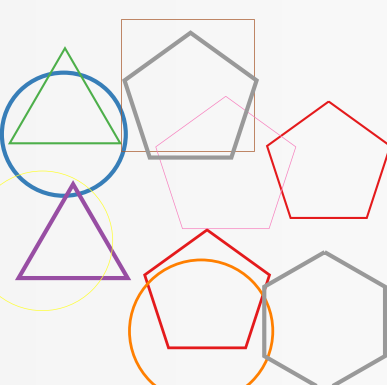[{"shape": "pentagon", "thickness": 1.5, "radius": 0.84, "center": [0.848, 0.569]}, {"shape": "pentagon", "thickness": 2, "radius": 0.85, "center": [0.534, 0.234]}, {"shape": "circle", "thickness": 3, "radius": 0.8, "center": [0.165, 0.651]}, {"shape": "triangle", "thickness": 1.5, "radius": 0.82, "center": [0.168, 0.71]}, {"shape": "triangle", "thickness": 3, "radius": 0.81, "center": [0.189, 0.359]}, {"shape": "circle", "thickness": 2, "radius": 0.92, "center": [0.519, 0.14]}, {"shape": "circle", "thickness": 0.5, "radius": 0.91, "center": [0.11, 0.374]}, {"shape": "square", "thickness": 0.5, "radius": 0.86, "center": [0.485, 0.779]}, {"shape": "pentagon", "thickness": 0.5, "radius": 0.95, "center": [0.583, 0.56]}, {"shape": "pentagon", "thickness": 3, "radius": 0.9, "center": [0.492, 0.736]}, {"shape": "hexagon", "thickness": 3, "radius": 0.9, "center": [0.838, 0.165]}]